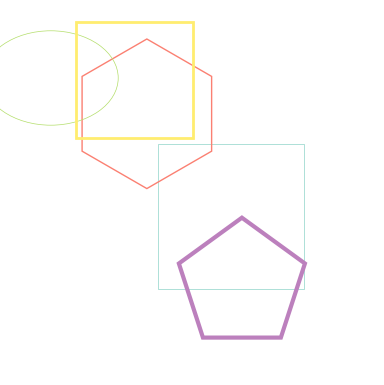[{"shape": "square", "thickness": 0.5, "radius": 0.94, "center": [0.6, 0.437]}, {"shape": "hexagon", "thickness": 1, "radius": 0.97, "center": [0.381, 0.704]}, {"shape": "oval", "thickness": 0.5, "radius": 0.88, "center": [0.132, 0.797]}, {"shape": "pentagon", "thickness": 3, "radius": 0.86, "center": [0.628, 0.262]}, {"shape": "square", "thickness": 2, "radius": 0.75, "center": [0.349, 0.792]}]